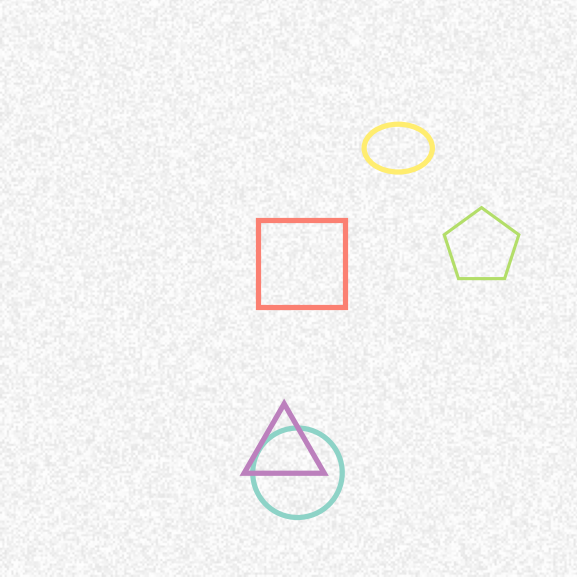[{"shape": "circle", "thickness": 2.5, "radius": 0.39, "center": [0.515, 0.181]}, {"shape": "square", "thickness": 2.5, "radius": 0.38, "center": [0.522, 0.543]}, {"shape": "pentagon", "thickness": 1.5, "radius": 0.34, "center": [0.834, 0.572]}, {"shape": "triangle", "thickness": 2.5, "radius": 0.4, "center": [0.492, 0.22]}, {"shape": "oval", "thickness": 2.5, "radius": 0.3, "center": [0.69, 0.743]}]